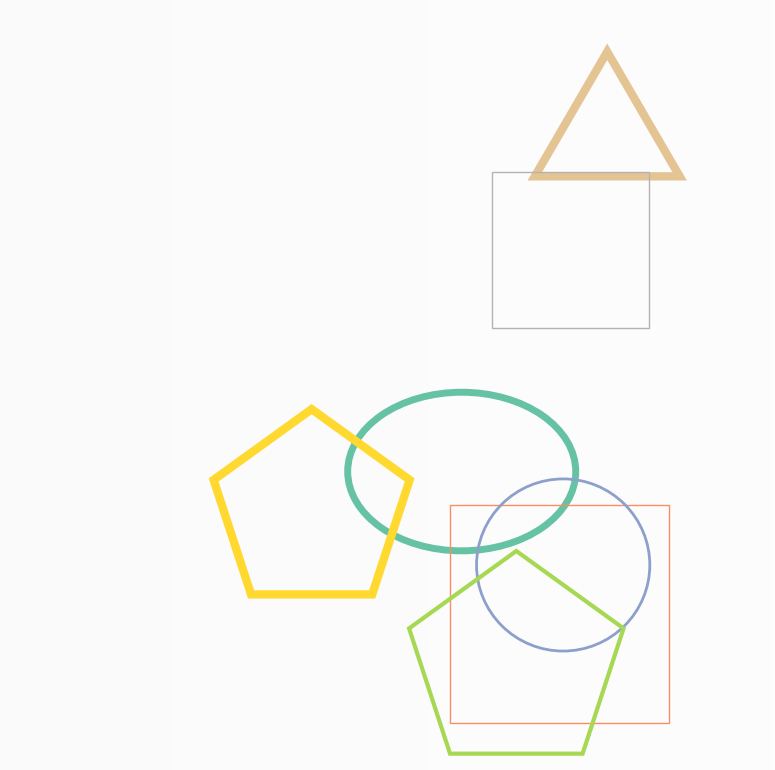[{"shape": "oval", "thickness": 2.5, "radius": 0.74, "center": [0.596, 0.388]}, {"shape": "square", "thickness": 0.5, "radius": 0.71, "center": [0.722, 0.202]}, {"shape": "circle", "thickness": 1, "radius": 0.56, "center": [0.727, 0.266]}, {"shape": "pentagon", "thickness": 1.5, "radius": 0.73, "center": [0.666, 0.139]}, {"shape": "pentagon", "thickness": 3, "radius": 0.66, "center": [0.402, 0.336]}, {"shape": "triangle", "thickness": 3, "radius": 0.54, "center": [0.784, 0.825]}, {"shape": "square", "thickness": 0.5, "radius": 0.51, "center": [0.736, 0.675]}]